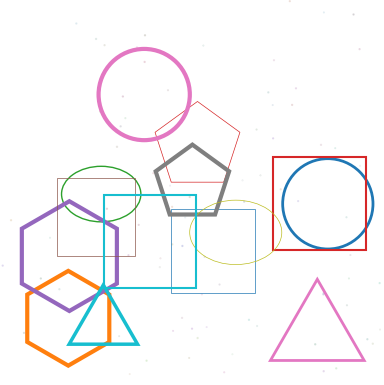[{"shape": "circle", "thickness": 2, "radius": 0.59, "center": [0.852, 0.471]}, {"shape": "square", "thickness": 0.5, "radius": 0.55, "center": [0.552, 0.347]}, {"shape": "hexagon", "thickness": 3, "radius": 0.62, "center": [0.177, 0.173]}, {"shape": "oval", "thickness": 1, "radius": 0.52, "center": [0.263, 0.496]}, {"shape": "pentagon", "thickness": 0.5, "radius": 0.58, "center": [0.513, 0.621]}, {"shape": "square", "thickness": 1.5, "radius": 0.6, "center": [0.83, 0.472]}, {"shape": "hexagon", "thickness": 3, "radius": 0.71, "center": [0.18, 0.335]}, {"shape": "square", "thickness": 0.5, "radius": 0.51, "center": [0.25, 0.436]}, {"shape": "circle", "thickness": 3, "radius": 0.59, "center": [0.375, 0.754]}, {"shape": "triangle", "thickness": 2, "radius": 0.7, "center": [0.824, 0.134]}, {"shape": "pentagon", "thickness": 3, "radius": 0.5, "center": [0.5, 0.524]}, {"shape": "oval", "thickness": 0.5, "radius": 0.6, "center": [0.612, 0.396]}, {"shape": "triangle", "thickness": 2.5, "radius": 0.51, "center": [0.268, 0.157]}, {"shape": "square", "thickness": 1.5, "radius": 0.6, "center": [0.39, 0.372]}]